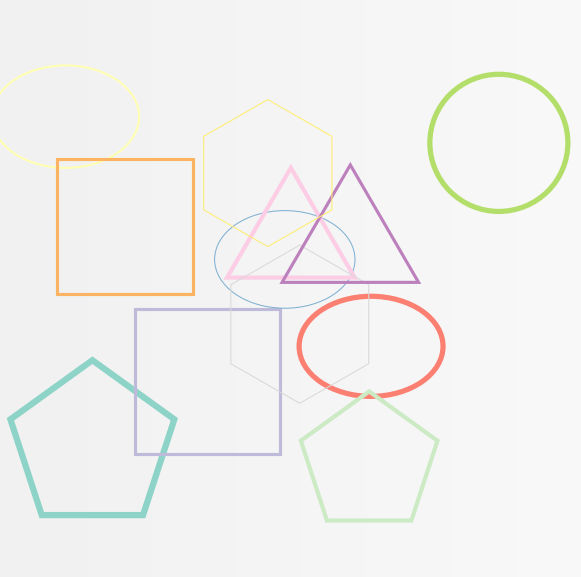[{"shape": "pentagon", "thickness": 3, "radius": 0.74, "center": [0.159, 0.227]}, {"shape": "oval", "thickness": 1, "radius": 0.63, "center": [0.113, 0.797]}, {"shape": "square", "thickness": 1.5, "radius": 0.62, "center": [0.357, 0.338]}, {"shape": "oval", "thickness": 2.5, "radius": 0.62, "center": [0.638, 0.399]}, {"shape": "oval", "thickness": 0.5, "radius": 0.6, "center": [0.49, 0.55]}, {"shape": "square", "thickness": 1.5, "radius": 0.58, "center": [0.216, 0.606]}, {"shape": "circle", "thickness": 2.5, "radius": 0.59, "center": [0.858, 0.752]}, {"shape": "triangle", "thickness": 2, "radius": 0.63, "center": [0.5, 0.582]}, {"shape": "hexagon", "thickness": 0.5, "radius": 0.68, "center": [0.516, 0.438]}, {"shape": "triangle", "thickness": 1.5, "radius": 0.68, "center": [0.603, 0.578]}, {"shape": "pentagon", "thickness": 2, "radius": 0.62, "center": [0.635, 0.198]}, {"shape": "hexagon", "thickness": 0.5, "radius": 0.64, "center": [0.461, 0.699]}]